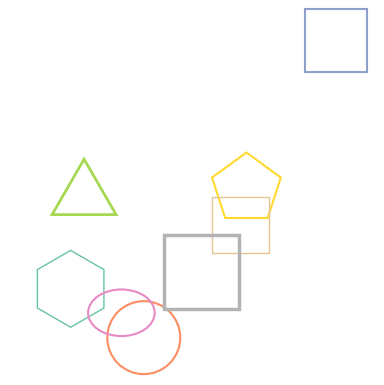[{"shape": "hexagon", "thickness": 1, "radius": 0.5, "center": [0.184, 0.25]}, {"shape": "circle", "thickness": 1.5, "radius": 0.47, "center": [0.373, 0.123]}, {"shape": "square", "thickness": 1.5, "radius": 0.41, "center": [0.873, 0.895]}, {"shape": "oval", "thickness": 1.5, "radius": 0.43, "center": [0.315, 0.188]}, {"shape": "triangle", "thickness": 2, "radius": 0.48, "center": [0.218, 0.491]}, {"shape": "pentagon", "thickness": 1.5, "radius": 0.47, "center": [0.64, 0.51]}, {"shape": "square", "thickness": 1, "radius": 0.37, "center": [0.625, 0.415]}, {"shape": "square", "thickness": 2.5, "radius": 0.49, "center": [0.524, 0.293]}]